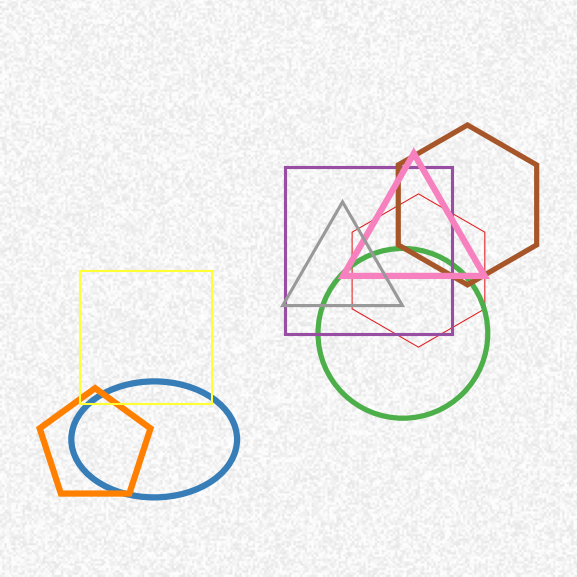[{"shape": "hexagon", "thickness": 0.5, "radius": 0.66, "center": [0.725, 0.531]}, {"shape": "oval", "thickness": 3, "radius": 0.72, "center": [0.267, 0.238]}, {"shape": "circle", "thickness": 2.5, "radius": 0.73, "center": [0.698, 0.422]}, {"shape": "square", "thickness": 1.5, "radius": 0.72, "center": [0.638, 0.566]}, {"shape": "pentagon", "thickness": 3, "radius": 0.5, "center": [0.165, 0.226]}, {"shape": "square", "thickness": 1, "radius": 0.58, "center": [0.253, 0.415]}, {"shape": "hexagon", "thickness": 2.5, "radius": 0.69, "center": [0.809, 0.644]}, {"shape": "triangle", "thickness": 3, "radius": 0.71, "center": [0.717, 0.592]}, {"shape": "triangle", "thickness": 1.5, "radius": 0.6, "center": [0.593, 0.53]}]